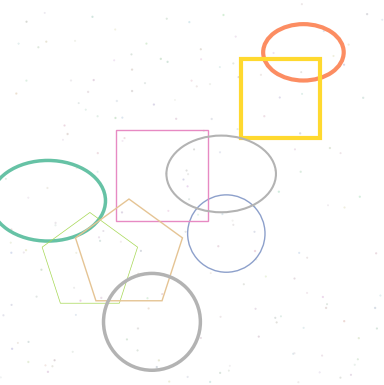[{"shape": "oval", "thickness": 2.5, "radius": 0.75, "center": [0.124, 0.479]}, {"shape": "oval", "thickness": 3, "radius": 0.52, "center": [0.788, 0.864]}, {"shape": "circle", "thickness": 1, "radius": 0.5, "center": [0.588, 0.393]}, {"shape": "square", "thickness": 1, "radius": 0.59, "center": [0.421, 0.544]}, {"shape": "pentagon", "thickness": 0.5, "radius": 0.65, "center": [0.233, 0.318]}, {"shape": "square", "thickness": 3, "radius": 0.52, "center": [0.728, 0.745]}, {"shape": "pentagon", "thickness": 1, "radius": 0.73, "center": [0.335, 0.337]}, {"shape": "oval", "thickness": 1.5, "radius": 0.71, "center": [0.574, 0.548]}, {"shape": "circle", "thickness": 2.5, "radius": 0.63, "center": [0.395, 0.164]}]